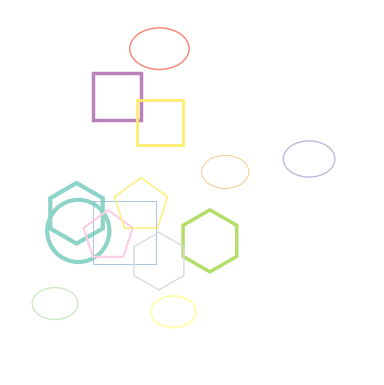[{"shape": "circle", "thickness": 3, "radius": 0.4, "center": [0.203, 0.4]}, {"shape": "hexagon", "thickness": 3, "radius": 0.39, "center": [0.199, 0.446]}, {"shape": "oval", "thickness": 1.5, "radius": 0.29, "center": [0.45, 0.19]}, {"shape": "oval", "thickness": 1, "radius": 0.34, "center": [0.803, 0.587]}, {"shape": "oval", "thickness": 1, "radius": 0.39, "center": [0.414, 0.874]}, {"shape": "square", "thickness": 0.5, "radius": 0.41, "center": [0.324, 0.396]}, {"shape": "oval", "thickness": 0.5, "radius": 0.31, "center": [0.585, 0.553]}, {"shape": "hexagon", "thickness": 2.5, "radius": 0.4, "center": [0.545, 0.374]}, {"shape": "pentagon", "thickness": 1.5, "radius": 0.34, "center": [0.281, 0.387]}, {"shape": "hexagon", "thickness": 1, "radius": 0.37, "center": [0.413, 0.322]}, {"shape": "square", "thickness": 2.5, "radius": 0.31, "center": [0.304, 0.75]}, {"shape": "oval", "thickness": 1, "radius": 0.3, "center": [0.143, 0.212]}, {"shape": "square", "thickness": 2, "radius": 0.3, "center": [0.416, 0.682]}, {"shape": "pentagon", "thickness": 1, "radius": 0.36, "center": [0.366, 0.466]}]